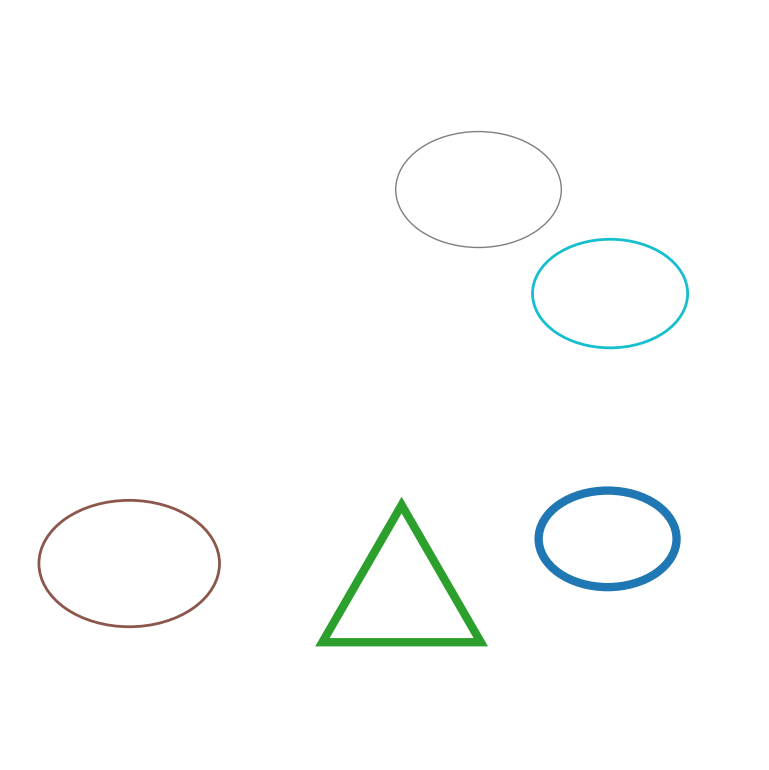[{"shape": "oval", "thickness": 3, "radius": 0.45, "center": [0.789, 0.3]}, {"shape": "triangle", "thickness": 3, "radius": 0.59, "center": [0.522, 0.225]}, {"shape": "oval", "thickness": 1, "radius": 0.59, "center": [0.168, 0.268]}, {"shape": "oval", "thickness": 0.5, "radius": 0.54, "center": [0.621, 0.754]}, {"shape": "oval", "thickness": 1, "radius": 0.5, "center": [0.792, 0.619]}]